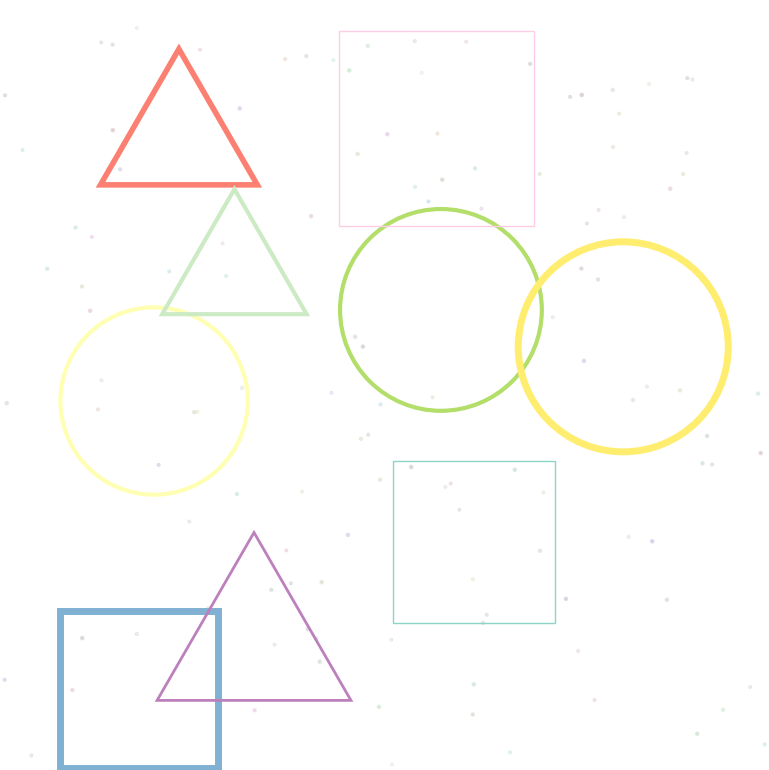[{"shape": "square", "thickness": 0.5, "radius": 0.53, "center": [0.616, 0.297]}, {"shape": "circle", "thickness": 1.5, "radius": 0.61, "center": [0.2, 0.479]}, {"shape": "triangle", "thickness": 2, "radius": 0.59, "center": [0.232, 0.819]}, {"shape": "square", "thickness": 2.5, "radius": 0.51, "center": [0.181, 0.104]}, {"shape": "circle", "thickness": 1.5, "radius": 0.66, "center": [0.573, 0.598]}, {"shape": "square", "thickness": 0.5, "radius": 0.63, "center": [0.567, 0.833]}, {"shape": "triangle", "thickness": 1, "radius": 0.73, "center": [0.33, 0.163]}, {"shape": "triangle", "thickness": 1.5, "radius": 0.54, "center": [0.304, 0.646]}, {"shape": "circle", "thickness": 2.5, "radius": 0.68, "center": [0.809, 0.55]}]